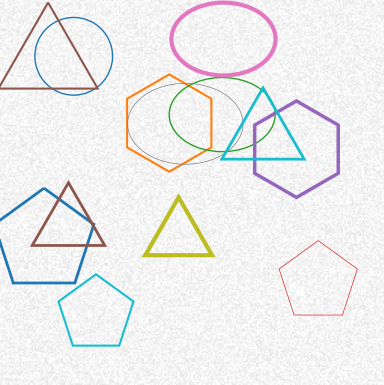[{"shape": "pentagon", "thickness": 2, "radius": 0.68, "center": [0.114, 0.375]}, {"shape": "circle", "thickness": 1, "radius": 0.5, "center": [0.191, 0.854]}, {"shape": "hexagon", "thickness": 1.5, "radius": 0.63, "center": [0.44, 0.68]}, {"shape": "oval", "thickness": 1, "radius": 0.69, "center": [0.577, 0.702]}, {"shape": "pentagon", "thickness": 0.5, "radius": 0.53, "center": [0.827, 0.268]}, {"shape": "hexagon", "thickness": 2.5, "radius": 0.63, "center": [0.77, 0.612]}, {"shape": "triangle", "thickness": 2, "radius": 0.54, "center": [0.178, 0.417]}, {"shape": "triangle", "thickness": 1.5, "radius": 0.74, "center": [0.125, 0.844]}, {"shape": "oval", "thickness": 3, "radius": 0.68, "center": [0.58, 0.899]}, {"shape": "oval", "thickness": 0.5, "radius": 0.75, "center": [0.481, 0.678]}, {"shape": "triangle", "thickness": 3, "radius": 0.5, "center": [0.464, 0.387]}, {"shape": "triangle", "thickness": 2, "radius": 0.62, "center": [0.683, 0.648]}, {"shape": "pentagon", "thickness": 1.5, "radius": 0.51, "center": [0.249, 0.185]}]